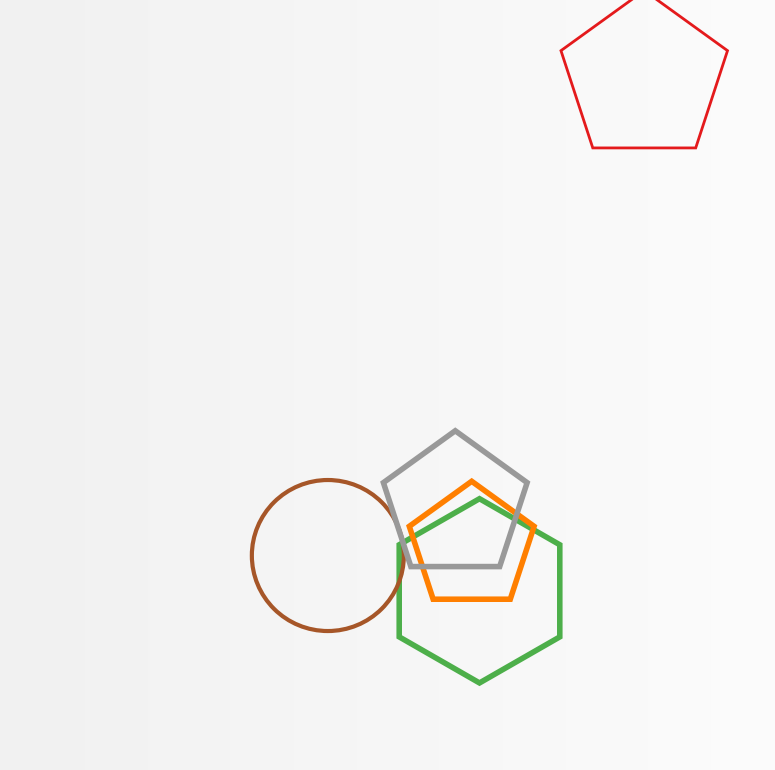[{"shape": "pentagon", "thickness": 1, "radius": 0.56, "center": [0.831, 0.899]}, {"shape": "hexagon", "thickness": 2, "radius": 0.6, "center": [0.619, 0.233]}, {"shape": "pentagon", "thickness": 2, "radius": 0.42, "center": [0.609, 0.29]}, {"shape": "circle", "thickness": 1.5, "radius": 0.49, "center": [0.423, 0.279]}, {"shape": "pentagon", "thickness": 2, "radius": 0.49, "center": [0.587, 0.343]}]